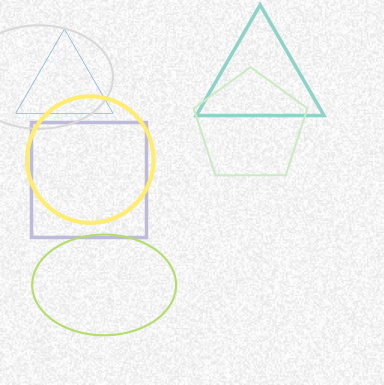[{"shape": "triangle", "thickness": 2.5, "radius": 0.96, "center": [0.676, 0.796]}, {"shape": "square", "thickness": 2.5, "radius": 0.75, "center": [0.231, 0.533]}, {"shape": "triangle", "thickness": 0.5, "radius": 0.73, "center": [0.167, 0.779]}, {"shape": "oval", "thickness": 1.5, "radius": 0.93, "center": [0.27, 0.26]}, {"shape": "oval", "thickness": 1.5, "radius": 0.96, "center": [0.101, 0.8]}, {"shape": "pentagon", "thickness": 1.5, "radius": 0.78, "center": [0.651, 0.67]}, {"shape": "circle", "thickness": 3, "radius": 0.82, "center": [0.235, 0.585]}]